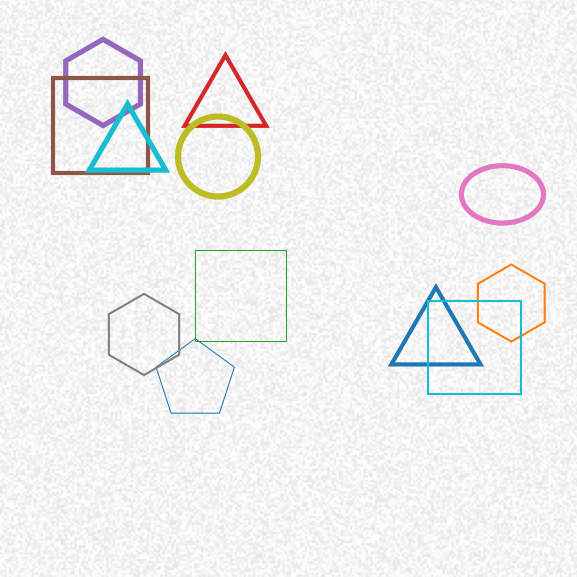[{"shape": "pentagon", "thickness": 0.5, "radius": 0.36, "center": [0.338, 0.341]}, {"shape": "triangle", "thickness": 2, "radius": 0.45, "center": [0.755, 0.413]}, {"shape": "hexagon", "thickness": 1, "radius": 0.33, "center": [0.885, 0.474]}, {"shape": "square", "thickness": 0.5, "radius": 0.4, "center": [0.416, 0.488]}, {"shape": "triangle", "thickness": 2, "radius": 0.41, "center": [0.39, 0.822]}, {"shape": "hexagon", "thickness": 2.5, "radius": 0.37, "center": [0.179, 0.856]}, {"shape": "square", "thickness": 2, "radius": 0.41, "center": [0.174, 0.782]}, {"shape": "oval", "thickness": 2.5, "radius": 0.36, "center": [0.87, 0.663]}, {"shape": "hexagon", "thickness": 1, "radius": 0.35, "center": [0.249, 0.42]}, {"shape": "circle", "thickness": 3, "radius": 0.35, "center": [0.378, 0.728]}, {"shape": "square", "thickness": 1, "radius": 0.4, "center": [0.822, 0.397]}, {"shape": "triangle", "thickness": 2.5, "radius": 0.38, "center": [0.221, 0.743]}]